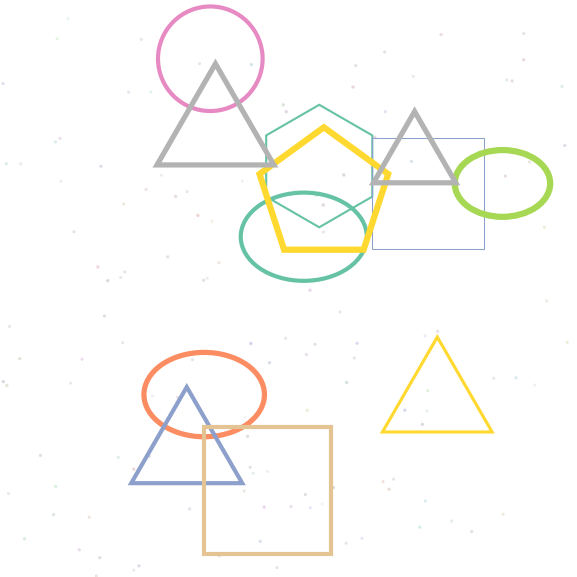[{"shape": "oval", "thickness": 2, "radius": 0.55, "center": [0.526, 0.589]}, {"shape": "hexagon", "thickness": 1, "radius": 0.53, "center": [0.553, 0.712]}, {"shape": "oval", "thickness": 2.5, "radius": 0.52, "center": [0.354, 0.316]}, {"shape": "triangle", "thickness": 2, "radius": 0.55, "center": [0.323, 0.218]}, {"shape": "square", "thickness": 0.5, "radius": 0.48, "center": [0.741, 0.664]}, {"shape": "circle", "thickness": 2, "radius": 0.45, "center": [0.364, 0.897]}, {"shape": "oval", "thickness": 3, "radius": 0.41, "center": [0.87, 0.681]}, {"shape": "triangle", "thickness": 1.5, "radius": 0.55, "center": [0.757, 0.306]}, {"shape": "pentagon", "thickness": 3, "radius": 0.59, "center": [0.561, 0.662]}, {"shape": "square", "thickness": 2, "radius": 0.55, "center": [0.464, 0.149]}, {"shape": "triangle", "thickness": 2.5, "radius": 0.58, "center": [0.373, 0.772]}, {"shape": "triangle", "thickness": 2.5, "radius": 0.41, "center": [0.718, 0.724]}]